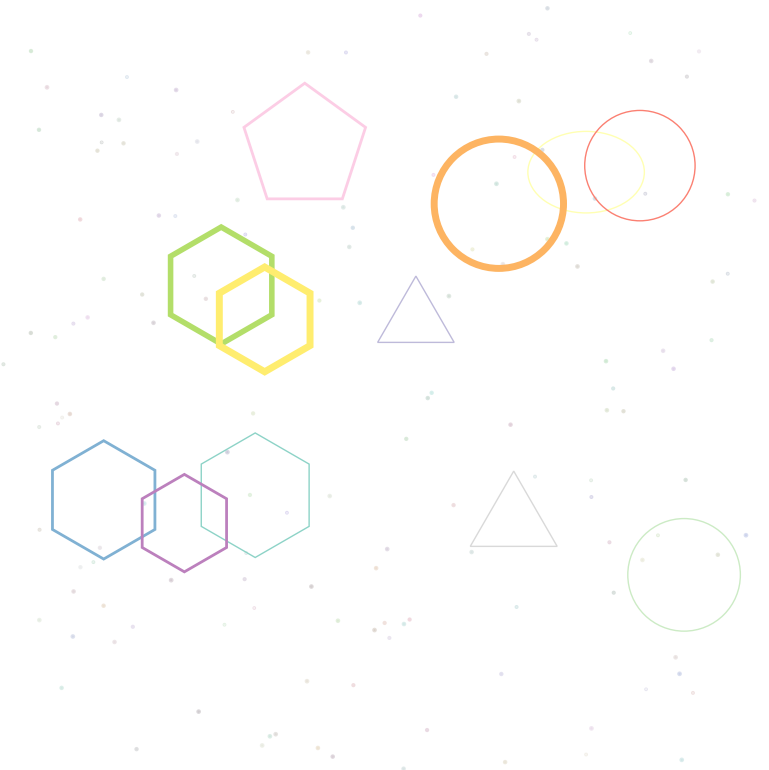[{"shape": "hexagon", "thickness": 0.5, "radius": 0.4, "center": [0.331, 0.357]}, {"shape": "oval", "thickness": 0.5, "radius": 0.38, "center": [0.761, 0.776]}, {"shape": "triangle", "thickness": 0.5, "radius": 0.29, "center": [0.54, 0.584]}, {"shape": "circle", "thickness": 0.5, "radius": 0.36, "center": [0.831, 0.785]}, {"shape": "hexagon", "thickness": 1, "radius": 0.38, "center": [0.135, 0.351]}, {"shape": "circle", "thickness": 2.5, "radius": 0.42, "center": [0.648, 0.735]}, {"shape": "hexagon", "thickness": 2, "radius": 0.38, "center": [0.287, 0.629]}, {"shape": "pentagon", "thickness": 1, "radius": 0.42, "center": [0.396, 0.809]}, {"shape": "triangle", "thickness": 0.5, "radius": 0.33, "center": [0.667, 0.323]}, {"shape": "hexagon", "thickness": 1, "radius": 0.32, "center": [0.239, 0.321]}, {"shape": "circle", "thickness": 0.5, "radius": 0.37, "center": [0.888, 0.253]}, {"shape": "hexagon", "thickness": 2.5, "radius": 0.34, "center": [0.344, 0.585]}]